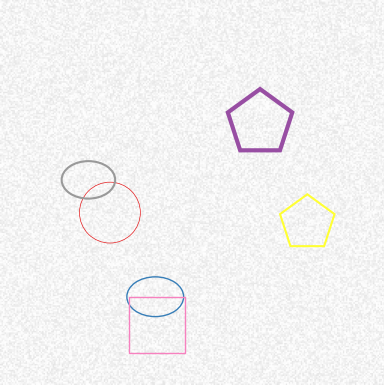[{"shape": "circle", "thickness": 0.5, "radius": 0.4, "center": [0.286, 0.448]}, {"shape": "oval", "thickness": 1, "radius": 0.37, "center": [0.403, 0.229]}, {"shape": "pentagon", "thickness": 3, "radius": 0.44, "center": [0.676, 0.681]}, {"shape": "pentagon", "thickness": 1.5, "radius": 0.37, "center": [0.798, 0.421]}, {"shape": "square", "thickness": 1, "radius": 0.36, "center": [0.407, 0.156]}, {"shape": "oval", "thickness": 1.5, "radius": 0.35, "center": [0.23, 0.533]}]